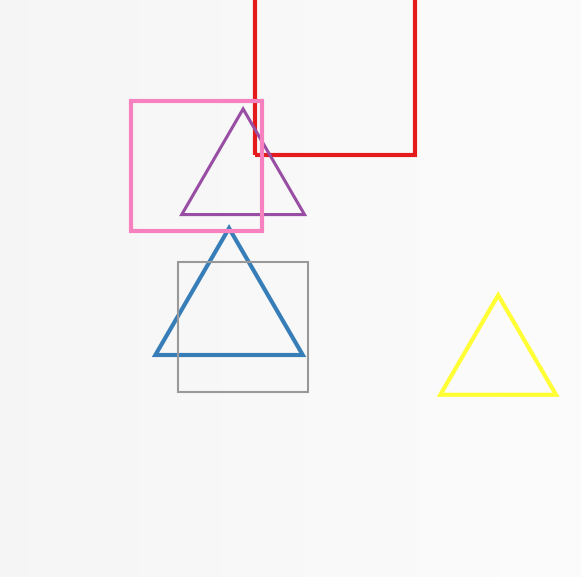[{"shape": "square", "thickness": 2, "radius": 0.69, "center": [0.577, 0.868]}, {"shape": "triangle", "thickness": 2, "radius": 0.73, "center": [0.394, 0.458]}, {"shape": "triangle", "thickness": 1.5, "radius": 0.61, "center": [0.418, 0.689]}, {"shape": "triangle", "thickness": 2, "radius": 0.57, "center": [0.857, 0.373]}, {"shape": "square", "thickness": 2, "radius": 0.56, "center": [0.339, 0.712]}, {"shape": "square", "thickness": 1, "radius": 0.56, "center": [0.418, 0.433]}]